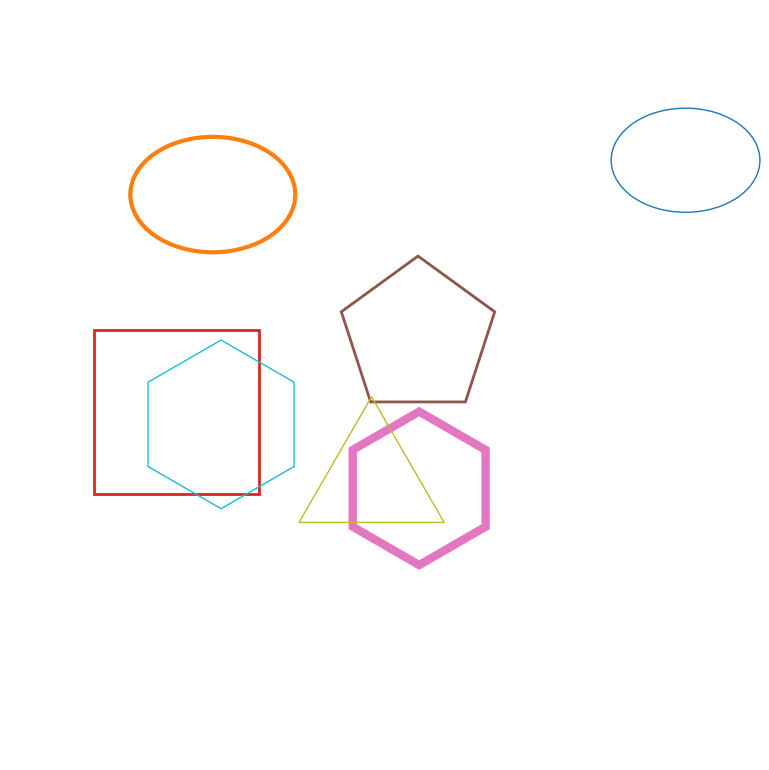[{"shape": "oval", "thickness": 0.5, "radius": 0.48, "center": [0.89, 0.792]}, {"shape": "oval", "thickness": 1.5, "radius": 0.54, "center": [0.276, 0.747]}, {"shape": "square", "thickness": 1, "radius": 0.53, "center": [0.229, 0.465]}, {"shape": "pentagon", "thickness": 1, "radius": 0.52, "center": [0.543, 0.563]}, {"shape": "hexagon", "thickness": 3, "radius": 0.5, "center": [0.544, 0.366]}, {"shape": "triangle", "thickness": 0.5, "radius": 0.54, "center": [0.483, 0.376]}, {"shape": "hexagon", "thickness": 0.5, "radius": 0.55, "center": [0.287, 0.449]}]